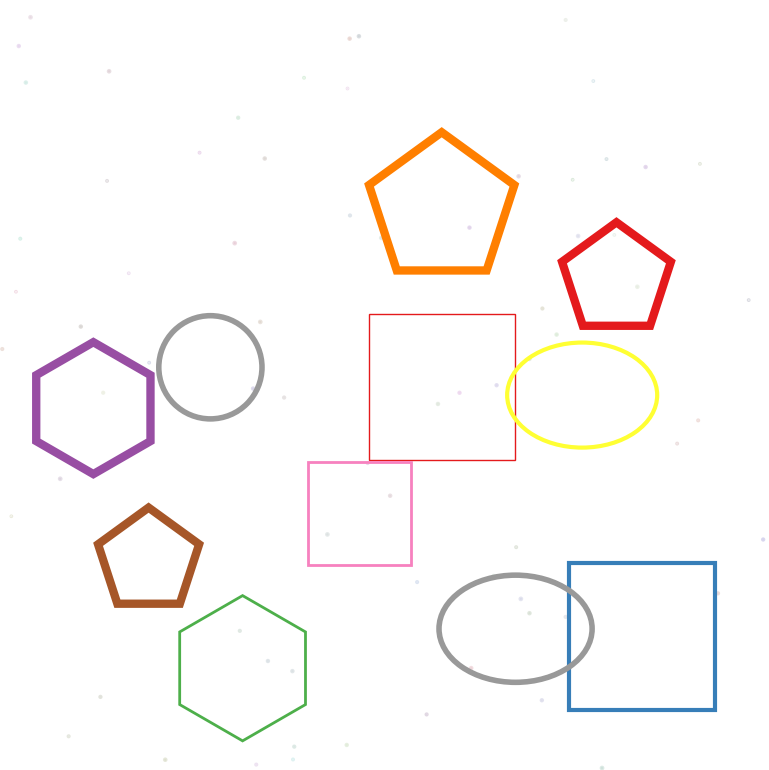[{"shape": "square", "thickness": 0.5, "radius": 0.47, "center": [0.574, 0.498]}, {"shape": "pentagon", "thickness": 3, "radius": 0.37, "center": [0.801, 0.637]}, {"shape": "square", "thickness": 1.5, "radius": 0.48, "center": [0.834, 0.174]}, {"shape": "hexagon", "thickness": 1, "radius": 0.47, "center": [0.315, 0.132]}, {"shape": "hexagon", "thickness": 3, "radius": 0.43, "center": [0.121, 0.47]}, {"shape": "pentagon", "thickness": 3, "radius": 0.5, "center": [0.574, 0.729]}, {"shape": "oval", "thickness": 1.5, "radius": 0.49, "center": [0.756, 0.487]}, {"shape": "pentagon", "thickness": 3, "radius": 0.35, "center": [0.193, 0.272]}, {"shape": "square", "thickness": 1, "radius": 0.33, "center": [0.467, 0.333]}, {"shape": "circle", "thickness": 2, "radius": 0.34, "center": [0.273, 0.523]}, {"shape": "oval", "thickness": 2, "radius": 0.5, "center": [0.67, 0.183]}]